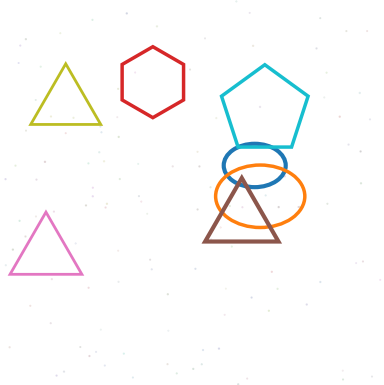[{"shape": "oval", "thickness": 3, "radius": 0.4, "center": [0.662, 0.57]}, {"shape": "oval", "thickness": 2.5, "radius": 0.58, "center": [0.676, 0.49]}, {"shape": "hexagon", "thickness": 2.5, "radius": 0.46, "center": [0.397, 0.787]}, {"shape": "triangle", "thickness": 3, "radius": 0.55, "center": [0.628, 0.428]}, {"shape": "triangle", "thickness": 2, "radius": 0.54, "center": [0.119, 0.341]}, {"shape": "triangle", "thickness": 2, "radius": 0.53, "center": [0.171, 0.729]}, {"shape": "pentagon", "thickness": 2.5, "radius": 0.59, "center": [0.688, 0.714]}]